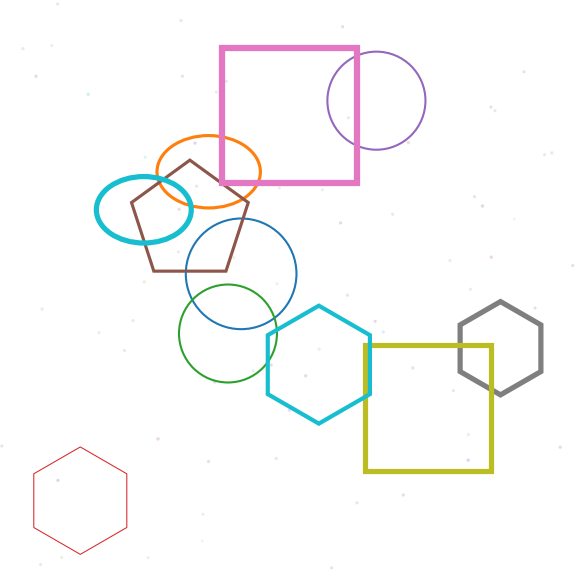[{"shape": "circle", "thickness": 1, "radius": 0.48, "center": [0.418, 0.525]}, {"shape": "oval", "thickness": 1.5, "radius": 0.45, "center": [0.361, 0.702]}, {"shape": "circle", "thickness": 1, "radius": 0.42, "center": [0.395, 0.422]}, {"shape": "hexagon", "thickness": 0.5, "radius": 0.46, "center": [0.139, 0.132]}, {"shape": "circle", "thickness": 1, "radius": 0.42, "center": [0.652, 0.825]}, {"shape": "pentagon", "thickness": 1.5, "radius": 0.53, "center": [0.329, 0.616]}, {"shape": "square", "thickness": 3, "radius": 0.59, "center": [0.501, 0.799]}, {"shape": "hexagon", "thickness": 2.5, "radius": 0.4, "center": [0.867, 0.396]}, {"shape": "square", "thickness": 2.5, "radius": 0.55, "center": [0.741, 0.293]}, {"shape": "hexagon", "thickness": 2, "radius": 0.51, "center": [0.552, 0.368]}, {"shape": "oval", "thickness": 2.5, "radius": 0.41, "center": [0.249, 0.636]}]